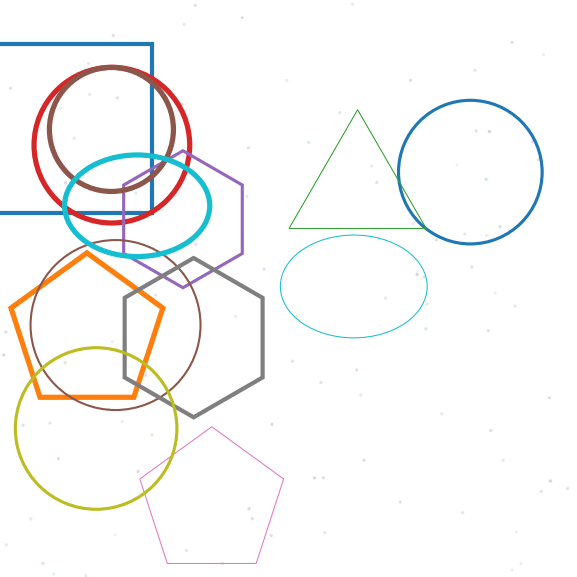[{"shape": "circle", "thickness": 1.5, "radius": 0.62, "center": [0.814, 0.701]}, {"shape": "square", "thickness": 2, "radius": 0.73, "center": [0.118, 0.777]}, {"shape": "pentagon", "thickness": 2.5, "radius": 0.69, "center": [0.15, 0.423]}, {"shape": "triangle", "thickness": 0.5, "radius": 0.69, "center": [0.619, 0.672]}, {"shape": "circle", "thickness": 2.5, "radius": 0.67, "center": [0.194, 0.748]}, {"shape": "hexagon", "thickness": 1.5, "radius": 0.59, "center": [0.317, 0.619]}, {"shape": "circle", "thickness": 2.5, "radius": 0.54, "center": [0.193, 0.775]}, {"shape": "circle", "thickness": 1, "radius": 0.74, "center": [0.2, 0.436]}, {"shape": "pentagon", "thickness": 0.5, "radius": 0.65, "center": [0.367, 0.129]}, {"shape": "hexagon", "thickness": 2, "radius": 0.69, "center": [0.335, 0.414]}, {"shape": "circle", "thickness": 1.5, "radius": 0.7, "center": [0.166, 0.257]}, {"shape": "oval", "thickness": 0.5, "radius": 0.64, "center": [0.613, 0.503]}, {"shape": "oval", "thickness": 2.5, "radius": 0.63, "center": [0.238, 0.643]}]